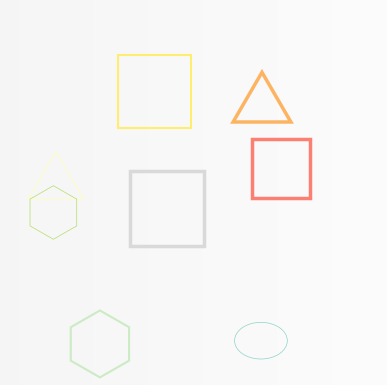[{"shape": "oval", "thickness": 0.5, "radius": 0.34, "center": [0.673, 0.115]}, {"shape": "triangle", "thickness": 0.5, "radius": 0.42, "center": [0.144, 0.523]}, {"shape": "square", "thickness": 2.5, "radius": 0.38, "center": [0.725, 0.563]}, {"shape": "triangle", "thickness": 2.5, "radius": 0.43, "center": [0.676, 0.726]}, {"shape": "hexagon", "thickness": 0.5, "radius": 0.35, "center": [0.138, 0.448]}, {"shape": "square", "thickness": 2.5, "radius": 0.48, "center": [0.431, 0.458]}, {"shape": "hexagon", "thickness": 1.5, "radius": 0.43, "center": [0.258, 0.107]}, {"shape": "square", "thickness": 1.5, "radius": 0.47, "center": [0.399, 0.763]}]